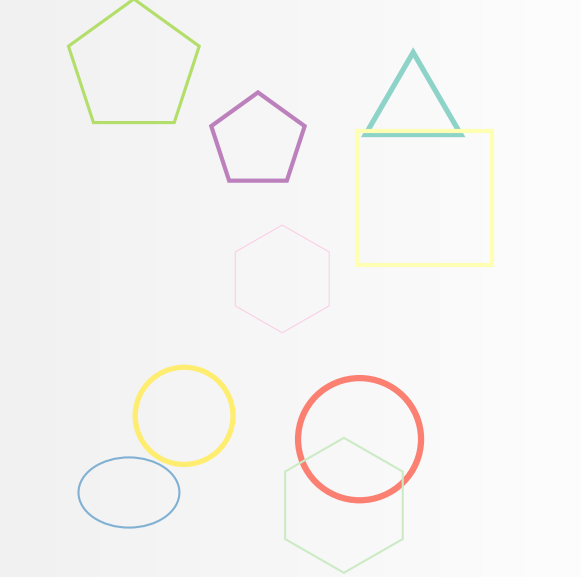[{"shape": "triangle", "thickness": 2.5, "radius": 0.47, "center": [0.711, 0.814]}, {"shape": "square", "thickness": 2, "radius": 0.58, "center": [0.731, 0.657]}, {"shape": "circle", "thickness": 3, "radius": 0.53, "center": [0.619, 0.239]}, {"shape": "oval", "thickness": 1, "radius": 0.43, "center": [0.222, 0.146]}, {"shape": "pentagon", "thickness": 1.5, "radius": 0.59, "center": [0.23, 0.883]}, {"shape": "hexagon", "thickness": 0.5, "radius": 0.47, "center": [0.486, 0.516]}, {"shape": "pentagon", "thickness": 2, "radius": 0.42, "center": [0.444, 0.755]}, {"shape": "hexagon", "thickness": 1, "radius": 0.58, "center": [0.592, 0.124]}, {"shape": "circle", "thickness": 2.5, "radius": 0.42, "center": [0.317, 0.279]}]